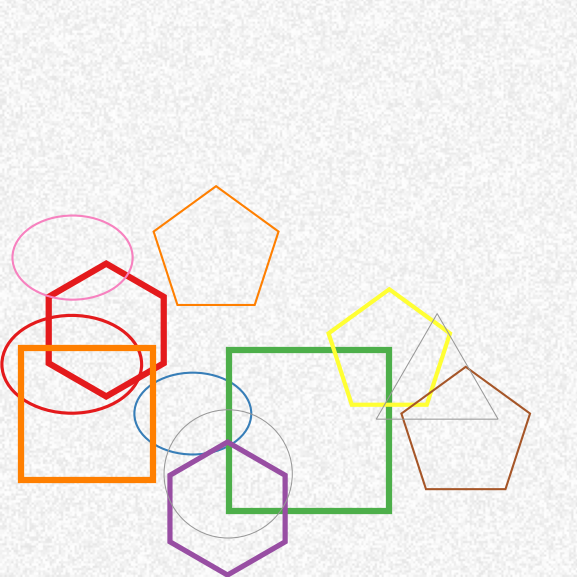[{"shape": "hexagon", "thickness": 3, "radius": 0.57, "center": [0.184, 0.428]}, {"shape": "oval", "thickness": 1.5, "radius": 0.6, "center": [0.124, 0.368]}, {"shape": "oval", "thickness": 1, "radius": 0.51, "center": [0.334, 0.283]}, {"shape": "square", "thickness": 3, "radius": 0.69, "center": [0.535, 0.254]}, {"shape": "hexagon", "thickness": 2.5, "radius": 0.58, "center": [0.394, 0.119]}, {"shape": "square", "thickness": 3, "radius": 0.57, "center": [0.151, 0.281]}, {"shape": "pentagon", "thickness": 1, "radius": 0.57, "center": [0.374, 0.563]}, {"shape": "pentagon", "thickness": 2, "radius": 0.55, "center": [0.674, 0.388]}, {"shape": "pentagon", "thickness": 1, "radius": 0.59, "center": [0.806, 0.247]}, {"shape": "oval", "thickness": 1, "radius": 0.52, "center": [0.126, 0.553]}, {"shape": "triangle", "thickness": 0.5, "radius": 0.61, "center": [0.757, 0.334]}, {"shape": "circle", "thickness": 0.5, "radius": 0.56, "center": [0.395, 0.179]}]